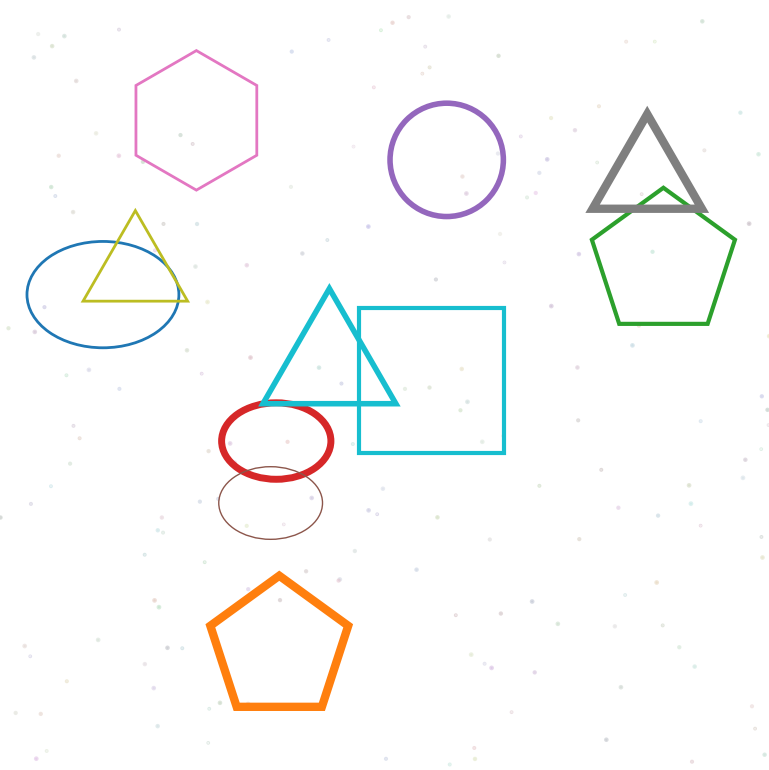[{"shape": "oval", "thickness": 1, "radius": 0.49, "center": [0.134, 0.617]}, {"shape": "pentagon", "thickness": 3, "radius": 0.47, "center": [0.363, 0.158]}, {"shape": "pentagon", "thickness": 1.5, "radius": 0.49, "center": [0.862, 0.658]}, {"shape": "oval", "thickness": 2.5, "radius": 0.35, "center": [0.359, 0.427]}, {"shape": "circle", "thickness": 2, "radius": 0.37, "center": [0.58, 0.792]}, {"shape": "oval", "thickness": 0.5, "radius": 0.34, "center": [0.351, 0.347]}, {"shape": "hexagon", "thickness": 1, "radius": 0.45, "center": [0.255, 0.844]}, {"shape": "triangle", "thickness": 3, "radius": 0.41, "center": [0.841, 0.77]}, {"shape": "triangle", "thickness": 1, "radius": 0.39, "center": [0.176, 0.648]}, {"shape": "triangle", "thickness": 2, "radius": 0.5, "center": [0.428, 0.526]}, {"shape": "square", "thickness": 1.5, "radius": 0.47, "center": [0.561, 0.506]}]